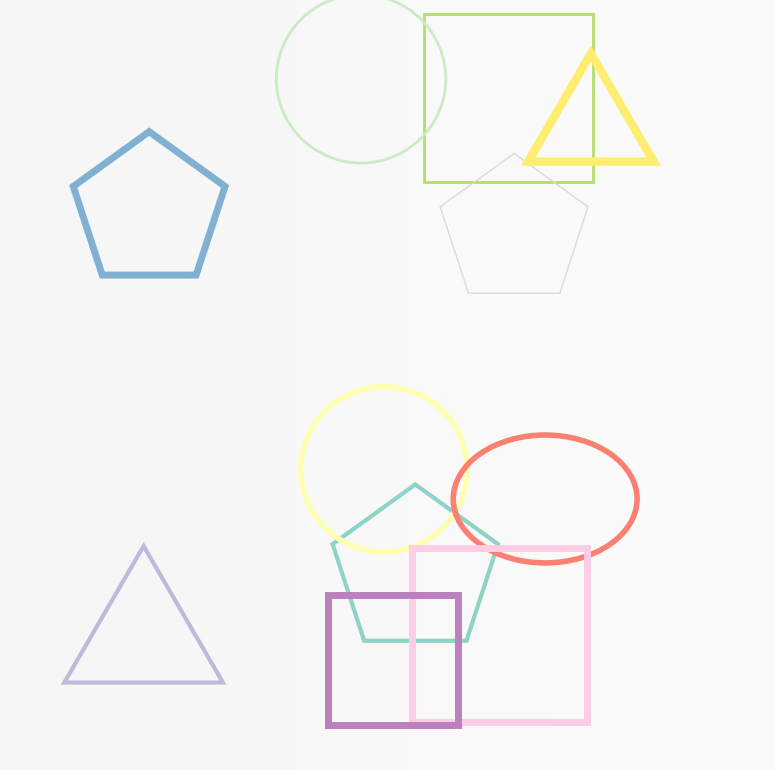[{"shape": "pentagon", "thickness": 1.5, "radius": 0.56, "center": [0.536, 0.259]}, {"shape": "circle", "thickness": 2, "radius": 0.54, "center": [0.495, 0.391]}, {"shape": "triangle", "thickness": 1.5, "radius": 0.59, "center": [0.185, 0.173]}, {"shape": "oval", "thickness": 2, "radius": 0.59, "center": [0.703, 0.352]}, {"shape": "pentagon", "thickness": 2.5, "radius": 0.51, "center": [0.192, 0.726]}, {"shape": "square", "thickness": 1, "radius": 0.55, "center": [0.656, 0.873]}, {"shape": "square", "thickness": 2.5, "radius": 0.56, "center": [0.644, 0.175]}, {"shape": "pentagon", "thickness": 0.5, "radius": 0.5, "center": [0.663, 0.7]}, {"shape": "square", "thickness": 2.5, "radius": 0.42, "center": [0.507, 0.143]}, {"shape": "circle", "thickness": 1, "radius": 0.55, "center": [0.466, 0.898]}, {"shape": "triangle", "thickness": 3, "radius": 0.47, "center": [0.762, 0.837]}]